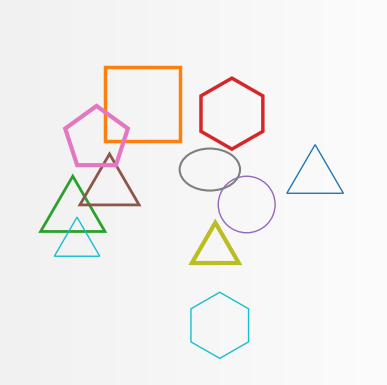[{"shape": "triangle", "thickness": 1, "radius": 0.42, "center": [0.813, 0.54]}, {"shape": "square", "thickness": 2.5, "radius": 0.48, "center": [0.368, 0.73]}, {"shape": "triangle", "thickness": 2, "radius": 0.48, "center": [0.188, 0.447]}, {"shape": "hexagon", "thickness": 2.5, "radius": 0.46, "center": [0.598, 0.705]}, {"shape": "circle", "thickness": 1, "radius": 0.37, "center": [0.637, 0.469]}, {"shape": "triangle", "thickness": 2, "radius": 0.44, "center": [0.283, 0.512]}, {"shape": "pentagon", "thickness": 3, "radius": 0.43, "center": [0.249, 0.64]}, {"shape": "oval", "thickness": 1.5, "radius": 0.39, "center": [0.542, 0.56]}, {"shape": "triangle", "thickness": 3, "radius": 0.35, "center": [0.556, 0.352]}, {"shape": "triangle", "thickness": 1, "radius": 0.34, "center": [0.199, 0.368]}, {"shape": "hexagon", "thickness": 1, "radius": 0.43, "center": [0.567, 0.155]}]